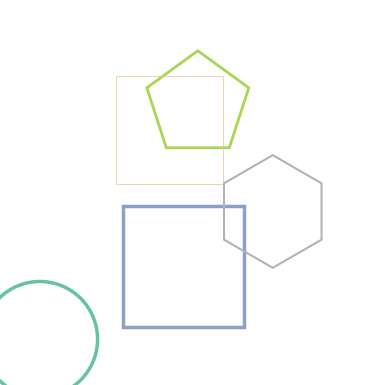[{"shape": "circle", "thickness": 2.5, "radius": 0.75, "center": [0.103, 0.119]}, {"shape": "square", "thickness": 2.5, "radius": 0.79, "center": [0.476, 0.308]}, {"shape": "pentagon", "thickness": 2, "radius": 0.7, "center": [0.514, 0.729]}, {"shape": "square", "thickness": 0.5, "radius": 0.7, "center": [0.441, 0.663]}, {"shape": "hexagon", "thickness": 1.5, "radius": 0.73, "center": [0.708, 0.451]}]